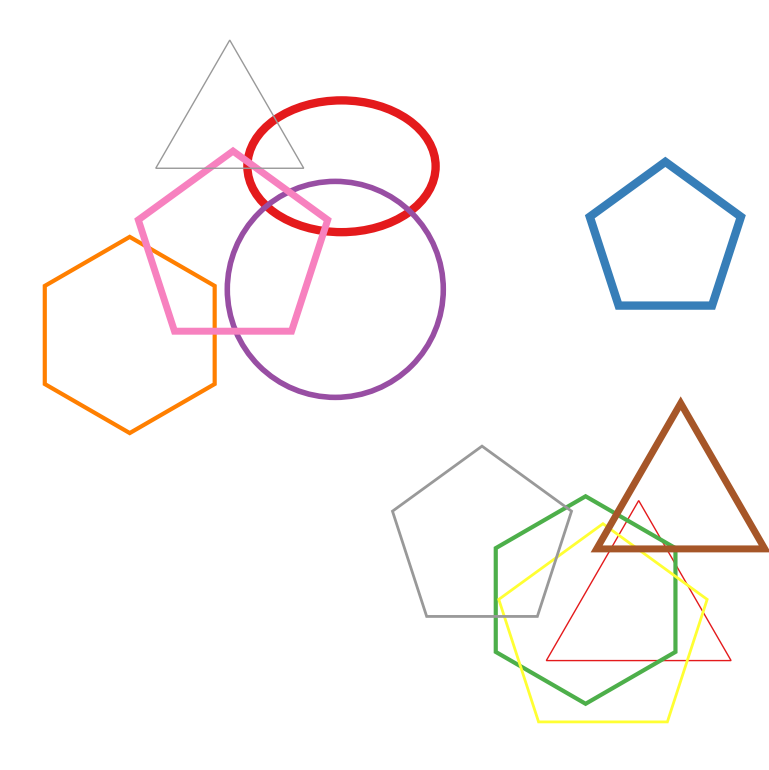[{"shape": "oval", "thickness": 3, "radius": 0.61, "center": [0.444, 0.784]}, {"shape": "triangle", "thickness": 0.5, "radius": 0.69, "center": [0.829, 0.211]}, {"shape": "pentagon", "thickness": 3, "radius": 0.52, "center": [0.864, 0.687]}, {"shape": "hexagon", "thickness": 1.5, "radius": 0.67, "center": [0.761, 0.221]}, {"shape": "circle", "thickness": 2, "radius": 0.7, "center": [0.435, 0.624]}, {"shape": "hexagon", "thickness": 1.5, "radius": 0.64, "center": [0.168, 0.565]}, {"shape": "pentagon", "thickness": 1, "radius": 0.71, "center": [0.783, 0.178]}, {"shape": "triangle", "thickness": 2.5, "radius": 0.63, "center": [0.884, 0.35]}, {"shape": "pentagon", "thickness": 2.5, "radius": 0.65, "center": [0.303, 0.674]}, {"shape": "pentagon", "thickness": 1, "radius": 0.61, "center": [0.626, 0.298]}, {"shape": "triangle", "thickness": 0.5, "radius": 0.55, "center": [0.298, 0.837]}]